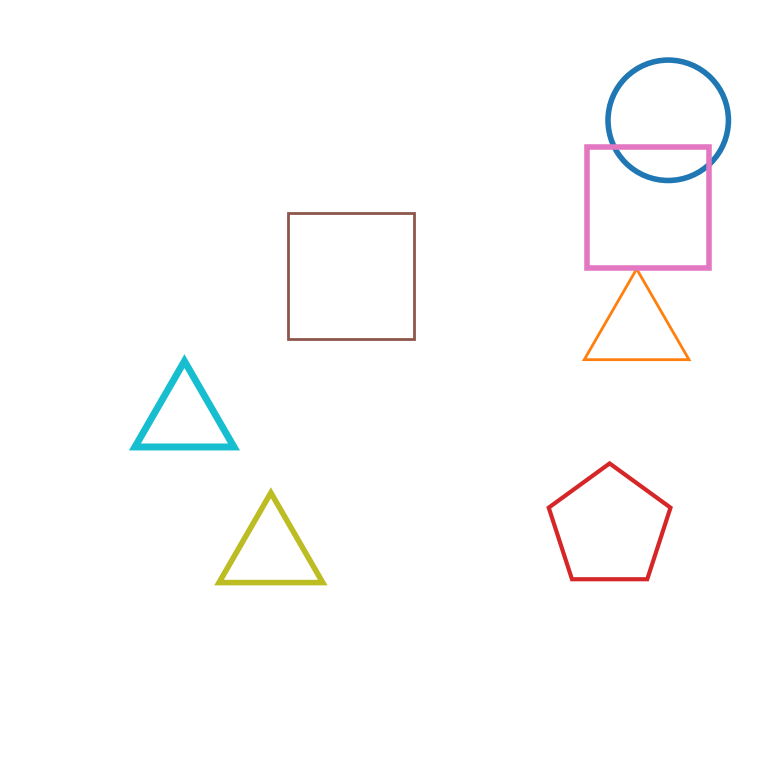[{"shape": "circle", "thickness": 2, "radius": 0.39, "center": [0.868, 0.844]}, {"shape": "triangle", "thickness": 1, "radius": 0.39, "center": [0.827, 0.572]}, {"shape": "pentagon", "thickness": 1.5, "radius": 0.42, "center": [0.792, 0.315]}, {"shape": "square", "thickness": 1, "radius": 0.41, "center": [0.456, 0.641]}, {"shape": "square", "thickness": 2, "radius": 0.39, "center": [0.842, 0.731]}, {"shape": "triangle", "thickness": 2, "radius": 0.39, "center": [0.352, 0.282]}, {"shape": "triangle", "thickness": 2.5, "radius": 0.37, "center": [0.24, 0.457]}]